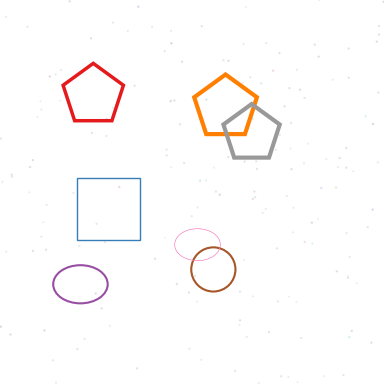[{"shape": "pentagon", "thickness": 2.5, "radius": 0.41, "center": [0.242, 0.753]}, {"shape": "square", "thickness": 1, "radius": 0.41, "center": [0.282, 0.457]}, {"shape": "oval", "thickness": 1.5, "radius": 0.35, "center": [0.209, 0.262]}, {"shape": "pentagon", "thickness": 3, "radius": 0.43, "center": [0.586, 0.721]}, {"shape": "circle", "thickness": 1.5, "radius": 0.29, "center": [0.554, 0.3]}, {"shape": "oval", "thickness": 0.5, "radius": 0.3, "center": [0.513, 0.364]}, {"shape": "pentagon", "thickness": 3, "radius": 0.38, "center": [0.653, 0.653]}]